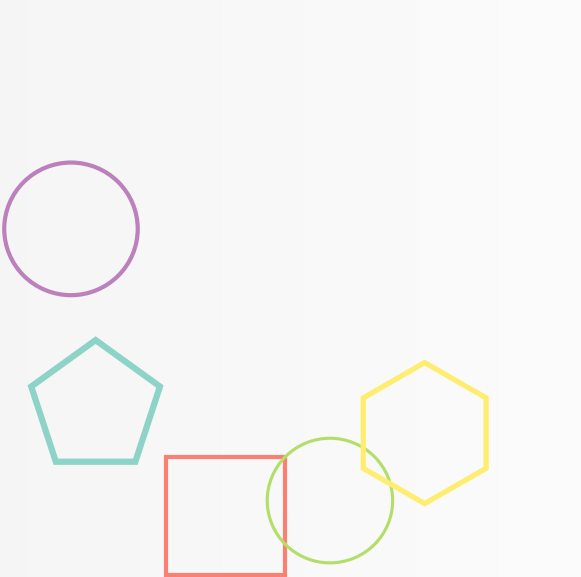[{"shape": "pentagon", "thickness": 3, "radius": 0.58, "center": [0.164, 0.294]}, {"shape": "square", "thickness": 2, "radius": 0.51, "center": [0.388, 0.105]}, {"shape": "circle", "thickness": 1.5, "radius": 0.54, "center": [0.568, 0.132]}, {"shape": "circle", "thickness": 2, "radius": 0.57, "center": [0.122, 0.603]}, {"shape": "hexagon", "thickness": 2.5, "radius": 0.61, "center": [0.731, 0.249]}]